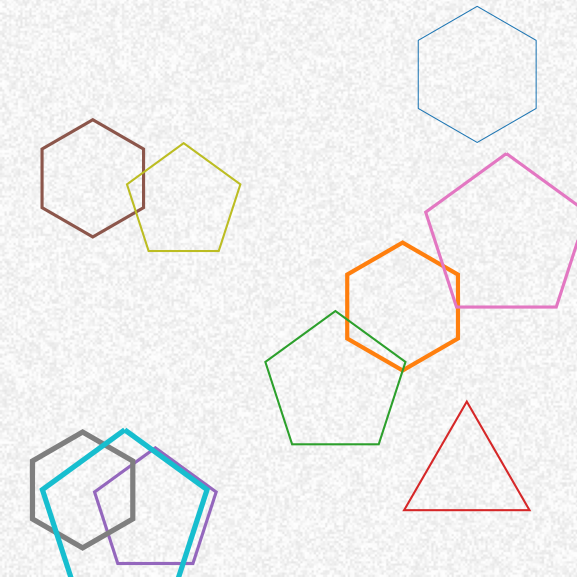[{"shape": "hexagon", "thickness": 0.5, "radius": 0.59, "center": [0.826, 0.87]}, {"shape": "hexagon", "thickness": 2, "radius": 0.55, "center": [0.697, 0.468]}, {"shape": "pentagon", "thickness": 1, "radius": 0.64, "center": [0.581, 0.333]}, {"shape": "triangle", "thickness": 1, "radius": 0.63, "center": [0.808, 0.178]}, {"shape": "pentagon", "thickness": 1.5, "radius": 0.55, "center": [0.269, 0.113]}, {"shape": "hexagon", "thickness": 1.5, "radius": 0.51, "center": [0.161, 0.69]}, {"shape": "pentagon", "thickness": 1.5, "radius": 0.73, "center": [0.877, 0.586]}, {"shape": "hexagon", "thickness": 2.5, "radius": 0.5, "center": [0.143, 0.151]}, {"shape": "pentagon", "thickness": 1, "radius": 0.52, "center": [0.318, 0.648]}, {"shape": "pentagon", "thickness": 2.5, "radius": 0.75, "center": [0.216, 0.105]}]